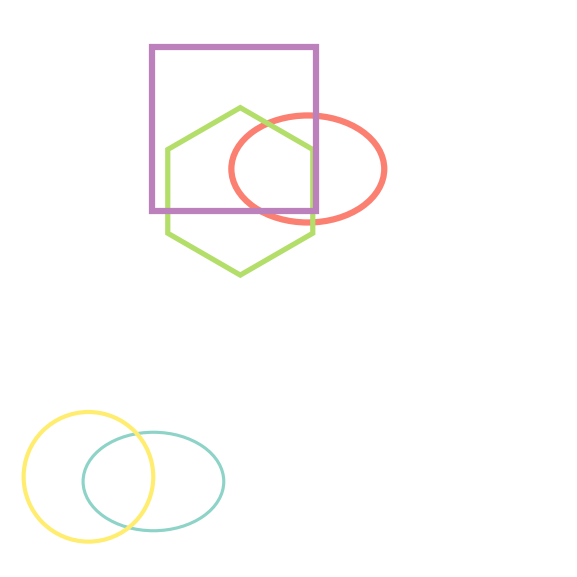[{"shape": "oval", "thickness": 1.5, "radius": 0.61, "center": [0.266, 0.165]}, {"shape": "oval", "thickness": 3, "radius": 0.66, "center": [0.533, 0.707]}, {"shape": "hexagon", "thickness": 2.5, "radius": 0.72, "center": [0.416, 0.668]}, {"shape": "square", "thickness": 3, "radius": 0.71, "center": [0.405, 0.776]}, {"shape": "circle", "thickness": 2, "radius": 0.56, "center": [0.153, 0.173]}]